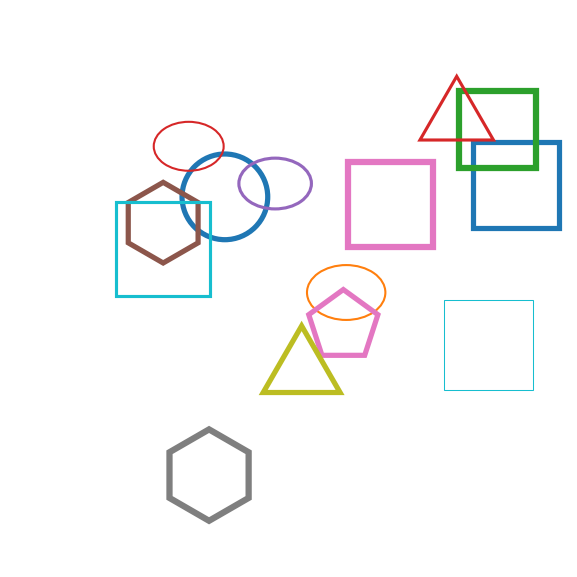[{"shape": "square", "thickness": 2.5, "radius": 0.37, "center": [0.893, 0.679]}, {"shape": "circle", "thickness": 2.5, "radius": 0.37, "center": [0.389, 0.658]}, {"shape": "oval", "thickness": 1, "radius": 0.34, "center": [0.599, 0.493]}, {"shape": "square", "thickness": 3, "radius": 0.33, "center": [0.861, 0.775]}, {"shape": "triangle", "thickness": 1.5, "radius": 0.37, "center": [0.791, 0.793]}, {"shape": "oval", "thickness": 1, "radius": 0.3, "center": [0.327, 0.746]}, {"shape": "oval", "thickness": 1.5, "radius": 0.31, "center": [0.476, 0.681]}, {"shape": "hexagon", "thickness": 2.5, "radius": 0.35, "center": [0.283, 0.614]}, {"shape": "pentagon", "thickness": 2.5, "radius": 0.31, "center": [0.594, 0.435]}, {"shape": "square", "thickness": 3, "radius": 0.37, "center": [0.676, 0.645]}, {"shape": "hexagon", "thickness": 3, "radius": 0.4, "center": [0.362, 0.176]}, {"shape": "triangle", "thickness": 2.5, "radius": 0.38, "center": [0.522, 0.358]}, {"shape": "square", "thickness": 0.5, "radius": 0.39, "center": [0.846, 0.402]}, {"shape": "square", "thickness": 1.5, "radius": 0.41, "center": [0.282, 0.568]}]